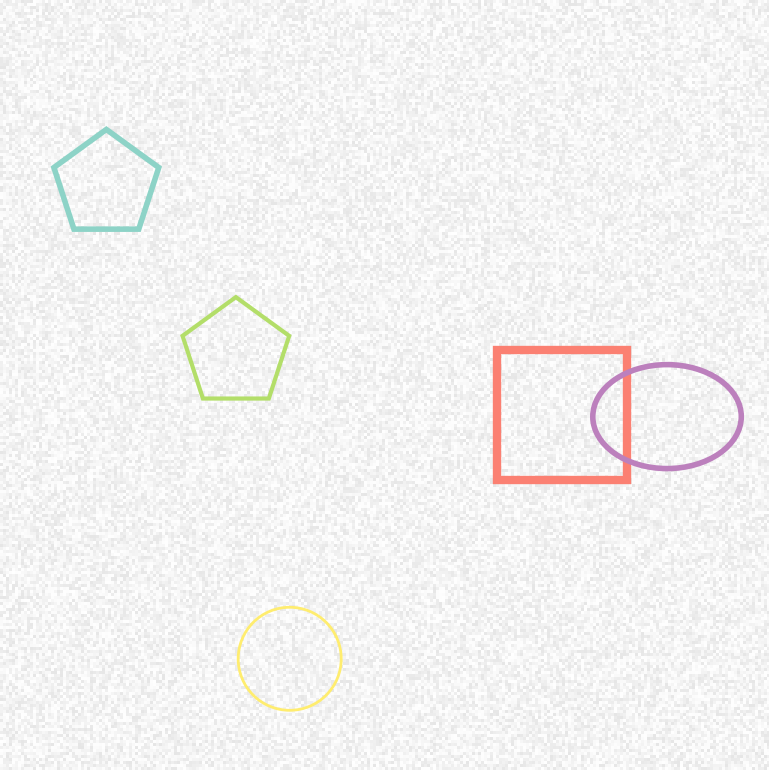[{"shape": "pentagon", "thickness": 2, "radius": 0.36, "center": [0.138, 0.76]}, {"shape": "square", "thickness": 3, "radius": 0.42, "center": [0.73, 0.461]}, {"shape": "pentagon", "thickness": 1.5, "radius": 0.36, "center": [0.306, 0.541]}, {"shape": "oval", "thickness": 2, "radius": 0.48, "center": [0.866, 0.459]}, {"shape": "circle", "thickness": 1, "radius": 0.33, "center": [0.376, 0.144]}]